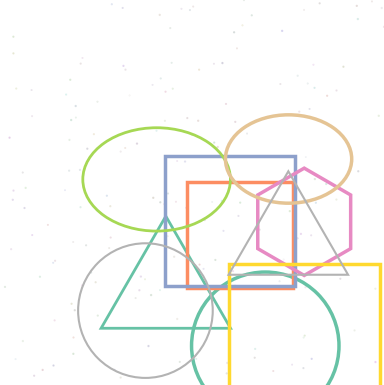[{"shape": "circle", "thickness": 2.5, "radius": 0.96, "center": [0.689, 0.102]}, {"shape": "triangle", "thickness": 2, "radius": 0.97, "center": [0.431, 0.244]}, {"shape": "square", "thickness": 2.5, "radius": 0.68, "center": [0.623, 0.39]}, {"shape": "square", "thickness": 2.5, "radius": 0.85, "center": [0.598, 0.426]}, {"shape": "hexagon", "thickness": 2.5, "radius": 0.7, "center": [0.79, 0.424]}, {"shape": "oval", "thickness": 2, "radius": 0.96, "center": [0.407, 0.534]}, {"shape": "square", "thickness": 2.5, "radius": 0.98, "center": [0.791, 0.118]}, {"shape": "oval", "thickness": 2.5, "radius": 0.82, "center": [0.75, 0.587]}, {"shape": "triangle", "thickness": 1.5, "radius": 0.9, "center": [0.749, 0.376]}, {"shape": "circle", "thickness": 1.5, "radius": 0.87, "center": [0.378, 0.193]}]